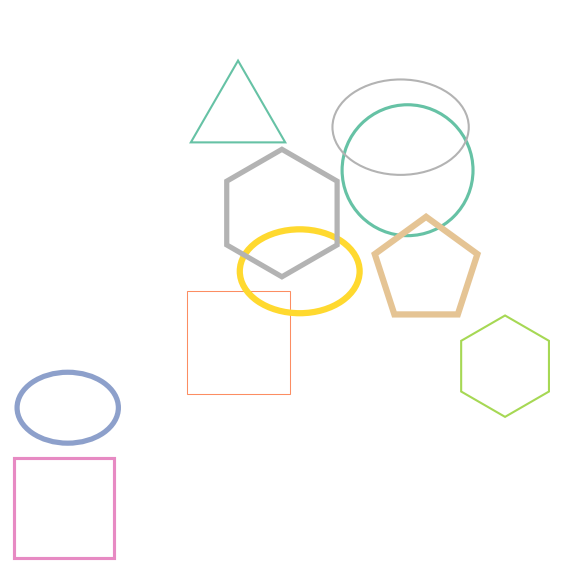[{"shape": "triangle", "thickness": 1, "radius": 0.47, "center": [0.412, 0.8]}, {"shape": "circle", "thickness": 1.5, "radius": 0.57, "center": [0.706, 0.704]}, {"shape": "square", "thickness": 0.5, "radius": 0.45, "center": [0.413, 0.406]}, {"shape": "oval", "thickness": 2.5, "radius": 0.44, "center": [0.117, 0.293]}, {"shape": "square", "thickness": 1.5, "radius": 0.43, "center": [0.111, 0.12]}, {"shape": "hexagon", "thickness": 1, "radius": 0.44, "center": [0.875, 0.365]}, {"shape": "oval", "thickness": 3, "radius": 0.52, "center": [0.519, 0.529]}, {"shape": "pentagon", "thickness": 3, "radius": 0.47, "center": [0.738, 0.53]}, {"shape": "oval", "thickness": 1, "radius": 0.59, "center": [0.694, 0.779]}, {"shape": "hexagon", "thickness": 2.5, "radius": 0.55, "center": [0.488, 0.63]}]